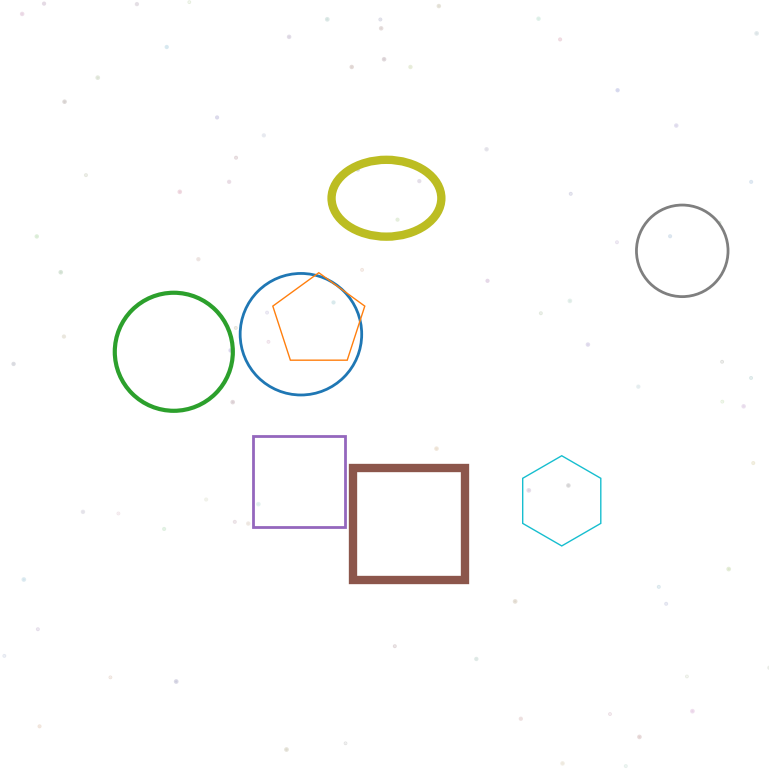[{"shape": "circle", "thickness": 1, "radius": 0.39, "center": [0.391, 0.566]}, {"shape": "pentagon", "thickness": 0.5, "radius": 0.31, "center": [0.414, 0.583]}, {"shape": "circle", "thickness": 1.5, "radius": 0.38, "center": [0.226, 0.543]}, {"shape": "square", "thickness": 1, "radius": 0.3, "center": [0.388, 0.375]}, {"shape": "square", "thickness": 3, "radius": 0.37, "center": [0.531, 0.319]}, {"shape": "circle", "thickness": 1, "radius": 0.3, "center": [0.886, 0.674]}, {"shape": "oval", "thickness": 3, "radius": 0.36, "center": [0.502, 0.743]}, {"shape": "hexagon", "thickness": 0.5, "radius": 0.29, "center": [0.73, 0.35]}]